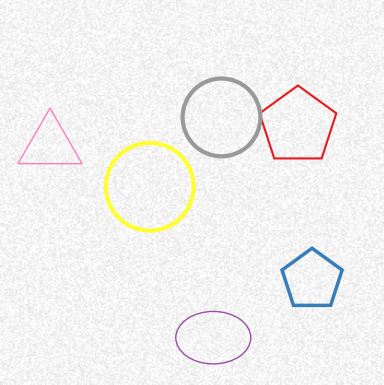[{"shape": "pentagon", "thickness": 1.5, "radius": 0.52, "center": [0.774, 0.673]}, {"shape": "pentagon", "thickness": 2.5, "radius": 0.41, "center": [0.811, 0.273]}, {"shape": "oval", "thickness": 1, "radius": 0.49, "center": [0.554, 0.123]}, {"shape": "circle", "thickness": 3, "radius": 0.57, "center": [0.389, 0.515]}, {"shape": "triangle", "thickness": 1, "radius": 0.48, "center": [0.13, 0.623]}, {"shape": "circle", "thickness": 3, "radius": 0.5, "center": [0.575, 0.695]}]